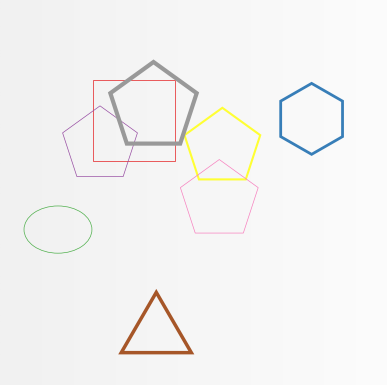[{"shape": "square", "thickness": 0.5, "radius": 0.52, "center": [0.346, 0.687]}, {"shape": "hexagon", "thickness": 2, "radius": 0.46, "center": [0.804, 0.691]}, {"shape": "oval", "thickness": 0.5, "radius": 0.44, "center": [0.15, 0.404]}, {"shape": "pentagon", "thickness": 0.5, "radius": 0.51, "center": [0.258, 0.623]}, {"shape": "pentagon", "thickness": 1.5, "radius": 0.51, "center": [0.574, 0.617]}, {"shape": "triangle", "thickness": 2.5, "radius": 0.52, "center": [0.403, 0.136]}, {"shape": "pentagon", "thickness": 0.5, "radius": 0.53, "center": [0.566, 0.48]}, {"shape": "pentagon", "thickness": 3, "radius": 0.59, "center": [0.396, 0.722]}]